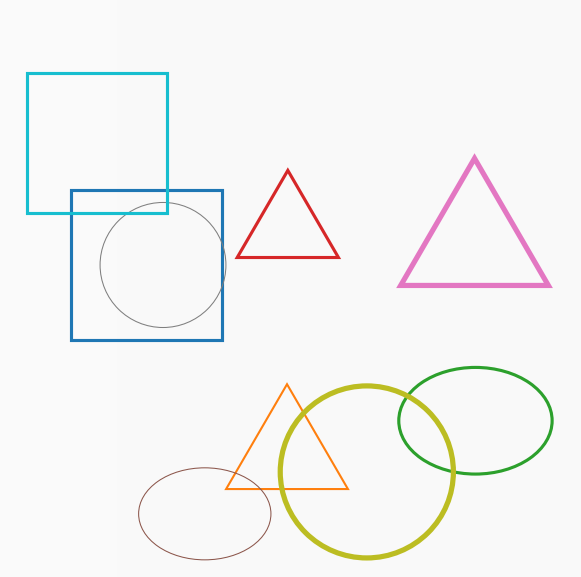[{"shape": "square", "thickness": 1.5, "radius": 0.65, "center": [0.252, 0.54]}, {"shape": "triangle", "thickness": 1, "radius": 0.61, "center": [0.494, 0.213]}, {"shape": "oval", "thickness": 1.5, "radius": 0.66, "center": [0.818, 0.271]}, {"shape": "triangle", "thickness": 1.5, "radius": 0.5, "center": [0.495, 0.604]}, {"shape": "oval", "thickness": 0.5, "radius": 0.57, "center": [0.352, 0.109]}, {"shape": "triangle", "thickness": 2.5, "radius": 0.73, "center": [0.816, 0.578]}, {"shape": "circle", "thickness": 0.5, "radius": 0.54, "center": [0.28, 0.54]}, {"shape": "circle", "thickness": 2.5, "radius": 0.74, "center": [0.631, 0.182]}, {"shape": "square", "thickness": 1.5, "radius": 0.61, "center": [0.167, 0.751]}]